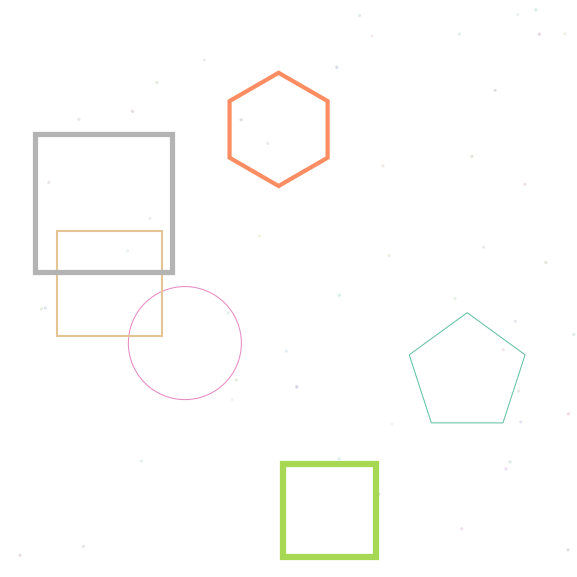[{"shape": "pentagon", "thickness": 0.5, "radius": 0.53, "center": [0.809, 0.352]}, {"shape": "hexagon", "thickness": 2, "radius": 0.49, "center": [0.482, 0.775]}, {"shape": "circle", "thickness": 0.5, "radius": 0.49, "center": [0.32, 0.405]}, {"shape": "square", "thickness": 3, "radius": 0.4, "center": [0.571, 0.116]}, {"shape": "square", "thickness": 1, "radius": 0.45, "center": [0.189, 0.508]}, {"shape": "square", "thickness": 2.5, "radius": 0.6, "center": [0.179, 0.648]}]